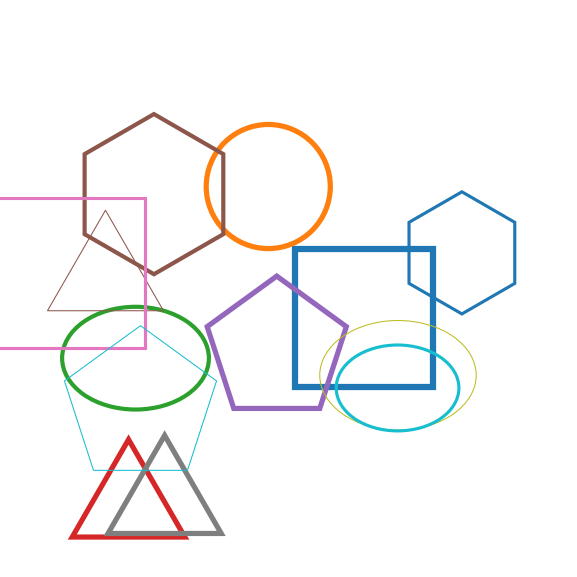[{"shape": "hexagon", "thickness": 1.5, "radius": 0.53, "center": [0.8, 0.561]}, {"shape": "square", "thickness": 3, "radius": 0.6, "center": [0.63, 0.449]}, {"shape": "circle", "thickness": 2.5, "radius": 0.54, "center": [0.465, 0.676]}, {"shape": "oval", "thickness": 2, "radius": 0.64, "center": [0.235, 0.379]}, {"shape": "triangle", "thickness": 2.5, "radius": 0.56, "center": [0.223, 0.125]}, {"shape": "pentagon", "thickness": 2.5, "radius": 0.63, "center": [0.479, 0.394]}, {"shape": "triangle", "thickness": 0.5, "radius": 0.58, "center": [0.183, 0.519]}, {"shape": "hexagon", "thickness": 2, "radius": 0.69, "center": [0.267, 0.663]}, {"shape": "square", "thickness": 1.5, "radius": 0.65, "center": [0.121, 0.526]}, {"shape": "triangle", "thickness": 2.5, "radius": 0.57, "center": [0.285, 0.132]}, {"shape": "oval", "thickness": 0.5, "radius": 0.68, "center": [0.689, 0.349]}, {"shape": "oval", "thickness": 1.5, "radius": 0.53, "center": [0.688, 0.327]}, {"shape": "pentagon", "thickness": 0.5, "radius": 0.69, "center": [0.243, 0.297]}]